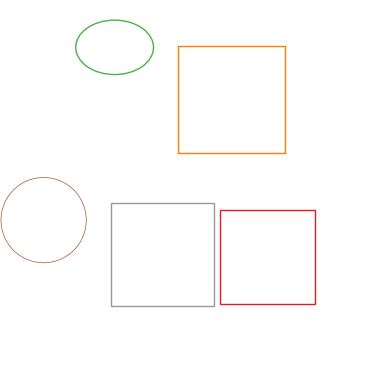[{"shape": "square", "thickness": 1, "radius": 0.61, "center": [0.695, 0.333]}, {"shape": "oval", "thickness": 1, "radius": 0.5, "center": [0.298, 0.877]}, {"shape": "square", "thickness": 1, "radius": 0.69, "center": [0.602, 0.741]}, {"shape": "circle", "thickness": 0.5, "radius": 0.55, "center": [0.113, 0.428]}, {"shape": "square", "thickness": 1, "radius": 0.67, "center": [0.422, 0.338]}]